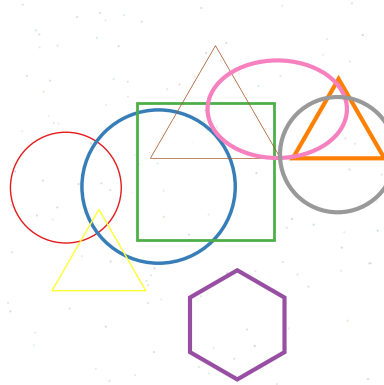[{"shape": "circle", "thickness": 1, "radius": 0.72, "center": [0.171, 0.513]}, {"shape": "circle", "thickness": 2.5, "radius": 1.0, "center": [0.412, 0.515]}, {"shape": "square", "thickness": 2, "radius": 0.89, "center": [0.533, 0.555]}, {"shape": "hexagon", "thickness": 3, "radius": 0.71, "center": [0.616, 0.156]}, {"shape": "triangle", "thickness": 3, "radius": 0.69, "center": [0.879, 0.657]}, {"shape": "triangle", "thickness": 1, "radius": 0.7, "center": [0.257, 0.315]}, {"shape": "triangle", "thickness": 0.5, "radius": 0.98, "center": [0.56, 0.686]}, {"shape": "oval", "thickness": 3, "radius": 0.91, "center": [0.72, 0.716]}, {"shape": "circle", "thickness": 3, "radius": 0.75, "center": [0.877, 0.598]}]